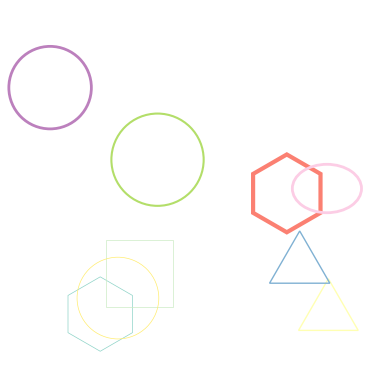[{"shape": "hexagon", "thickness": 0.5, "radius": 0.48, "center": [0.26, 0.184]}, {"shape": "triangle", "thickness": 1, "radius": 0.45, "center": [0.853, 0.187]}, {"shape": "hexagon", "thickness": 3, "radius": 0.51, "center": [0.745, 0.498]}, {"shape": "triangle", "thickness": 1, "radius": 0.45, "center": [0.778, 0.31]}, {"shape": "circle", "thickness": 1.5, "radius": 0.6, "center": [0.409, 0.585]}, {"shape": "oval", "thickness": 2, "radius": 0.45, "center": [0.849, 0.51]}, {"shape": "circle", "thickness": 2, "radius": 0.54, "center": [0.13, 0.772]}, {"shape": "square", "thickness": 0.5, "radius": 0.44, "center": [0.362, 0.29]}, {"shape": "circle", "thickness": 0.5, "radius": 0.53, "center": [0.306, 0.226]}]